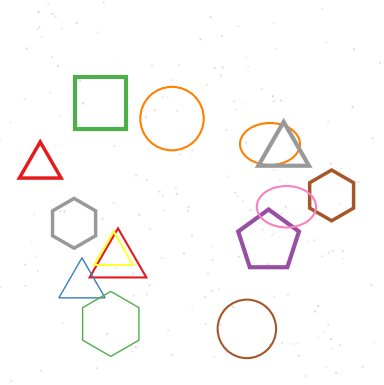[{"shape": "triangle", "thickness": 2.5, "radius": 0.31, "center": [0.104, 0.569]}, {"shape": "triangle", "thickness": 1.5, "radius": 0.43, "center": [0.306, 0.322]}, {"shape": "triangle", "thickness": 1, "radius": 0.35, "center": [0.213, 0.261]}, {"shape": "hexagon", "thickness": 1, "radius": 0.42, "center": [0.288, 0.159]}, {"shape": "square", "thickness": 3, "radius": 0.34, "center": [0.261, 0.732]}, {"shape": "pentagon", "thickness": 3, "radius": 0.41, "center": [0.698, 0.373]}, {"shape": "oval", "thickness": 1.5, "radius": 0.39, "center": [0.701, 0.626]}, {"shape": "circle", "thickness": 1.5, "radius": 0.41, "center": [0.447, 0.692]}, {"shape": "triangle", "thickness": 1.5, "radius": 0.29, "center": [0.295, 0.341]}, {"shape": "circle", "thickness": 1.5, "radius": 0.38, "center": [0.641, 0.146]}, {"shape": "hexagon", "thickness": 2.5, "radius": 0.33, "center": [0.861, 0.492]}, {"shape": "oval", "thickness": 1.5, "radius": 0.38, "center": [0.744, 0.463]}, {"shape": "hexagon", "thickness": 2.5, "radius": 0.32, "center": [0.192, 0.42]}, {"shape": "triangle", "thickness": 3, "radius": 0.38, "center": [0.737, 0.608]}]